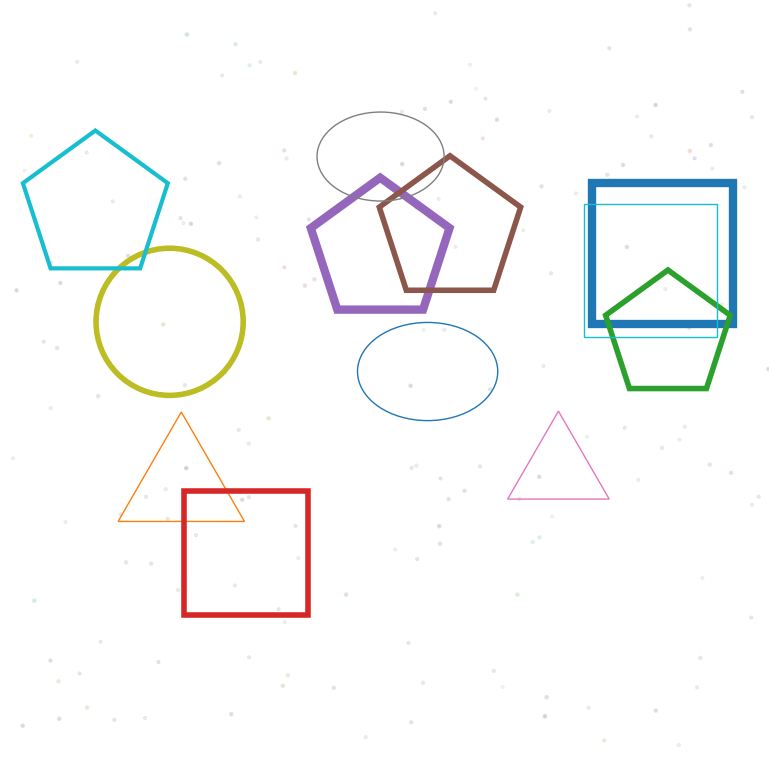[{"shape": "oval", "thickness": 0.5, "radius": 0.46, "center": [0.555, 0.517]}, {"shape": "square", "thickness": 3, "radius": 0.46, "center": [0.861, 0.671]}, {"shape": "triangle", "thickness": 0.5, "radius": 0.47, "center": [0.235, 0.37]}, {"shape": "pentagon", "thickness": 2, "radius": 0.43, "center": [0.867, 0.564]}, {"shape": "square", "thickness": 2, "radius": 0.4, "center": [0.319, 0.282]}, {"shape": "pentagon", "thickness": 3, "radius": 0.47, "center": [0.494, 0.675]}, {"shape": "pentagon", "thickness": 2, "radius": 0.48, "center": [0.584, 0.701]}, {"shape": "triangle", "thickness": 0.5, "radius": 0.38, "center": [0.725, 0.39]}, {"shape": "oval", "thickness": 0.5, "radius": 0.41, "center": [0.494, 0.797]}, {"shape": "circle", "thickness": 2, "radius": 0.48, "center": [0.22, 0.582]}, {"shape": "pentagon", "thickness": 1.5, "radius": 0.49, "center": [0.124, 0.732]}, {"shape": "square", "thickness": 0.5, "radius": 0.43, "center": [0.845, 0.649]}]